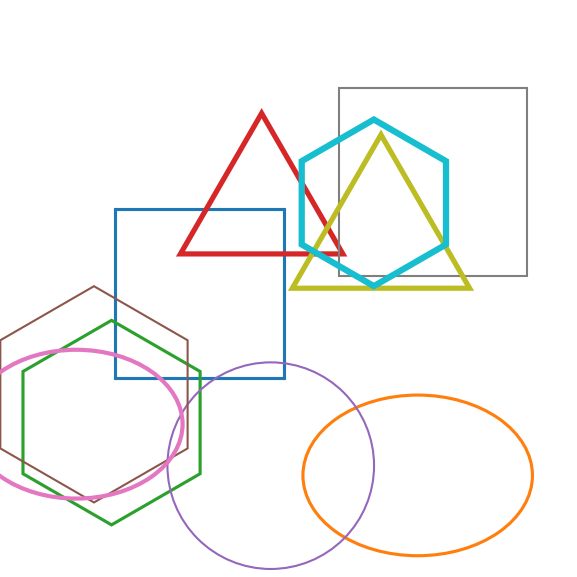[{"shape": "square", "thickness": 1.5, "radius": 0.73, "center": [0.346, 0.492]}, {"shape": "oval", "thickness": 1.5, "radius": 0.99, "center": [0.723, 0.176]}, {"shape": "hexagon", "thickness": 1.5, "radius": 0.89, "center": [0.193, 0.267]}, {"shape": "triangle", "thickness": 2.5, "radius": 0.81, "center": [0.453, 0.641]}, {"shape": "circle", "thickness": 1, "radius": 0.89, "center": [0.469, 0.193]}, {"shape": "hexagon", "thickness": 1, "radius": 0.94, "center": [0.163, 0.316]}, {"shape": "oval", "thickness": 2, "radius": 0.92, "center": [0.132, 0.265]}, {"shape": "square", "thickness": 1, "radius": 0.82, "center": [0.75, 0.684]}, {"shape": "triangle", "thickness": 2.5, "radius": 0.89, "center": [0.66, 0.589]}, {"shape": "hexagon", "thickness": 3, "radius": 0.72, "center": [0.647, 0.648]}]